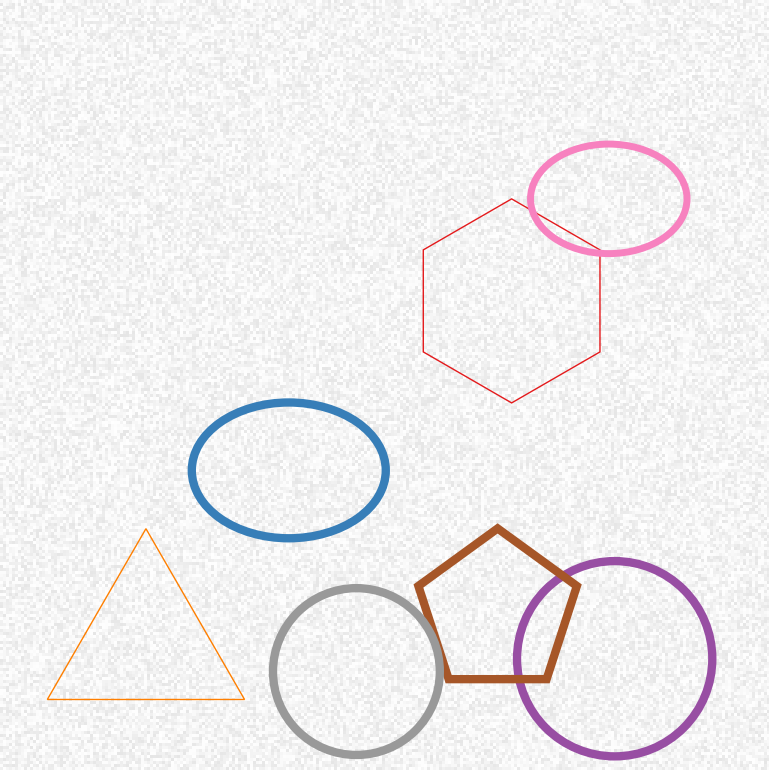[{"shape": "hexagon", "thickness": 0.5, "radius": 0.66, "center": [0.664, 0.609]}, {"shape": "oval", "thickness": 3, "radius": 0.63, "center": [0.375, 0.389]}, {"shape": "circle", "thickness": 3, "radius": 0.63, "center": [0.798, 0.145]}, {"shape": "triangle", "thickness": 0.5, "radius": 0.74, "center": [0.19, 0.166]}, {"shape": "pentagon", "thickness": 3, "radius": 0.54, "center": [0.646, 0.206]}, {"shape": "oval", "thickness": 2.5, "radius": 0.51, "center": [0.791, 0.742]}, {"shape": "circle", "thickness": 3, "radius": 0.54, "center": [0.463, 0.128]}]